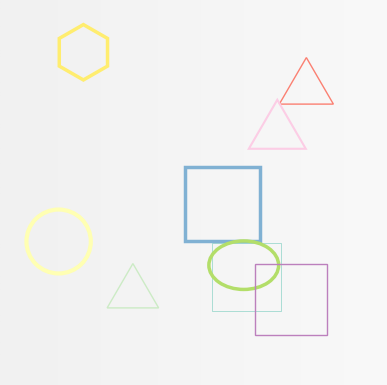[{"shape": "square", "thickness": 0.5, "radius": 0.44, "center": [0.635, 0.28]}, {"shape": "circle", "thickness": 3, "radius": 0.42, "center": [0.151, 0.373]}, {"shape": "triangle", "thickness": 1, "radius": 0.4, "center": [0.791, 0.77]}, {"shape": "square", "thickness": 2.5, "radius": 0.48, "center": [0.574, 0.47]}, {"shape": "oval", "thickness": 2.5, "radius": 0.45, "center": [0.629, 0.311]}, {"shape": "triangle", "thickness": 1.5, "radius": 0.42, "center": [0.716, 0.656]}, {"shape": "square", "thickness": 1, "radius": 0.46, "center": [0.751, 0.221]}, {"shape": "triangle", "thickness": 1, "radius": 0.38, "center": [0.343, 0.239]}, {"shape": "hexagon", "thickness": 2.5, "radius": 0.36, "center": [0.215, 0.864]}]